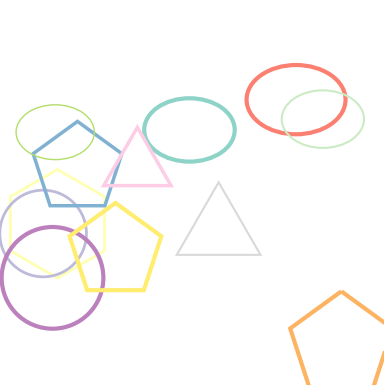[{"shape": "oval", "thickness": 3, "radius": 0.59, "center": [0.492, 0.663]}, {"shape": "hexagon", "thickness": 2, "radius": 0.7, "center": [0.149, 0.419]}, {"shape": "circle", "thickness": 2, "radius": 0.56, "center": [0.112, 0.393]}, {"shape": "oval", "thickness": 3, "radius": 0.64, "center": [0.769, 0.741]}, {"shape": "pentagon", "thickness": 2.5, "radius": 0.61, "center": [0.201, 0.564]}, {"shape": "pentagon", "thickness": 3, "radius": 0.7, "center": [0.887, 0.104]}, {"shape": "oval", "thickness": 1, "radius": 0.51, "center": [0.143, 0.657]}, {"shape": "triangle", "thickness": 2.5, "radius": 0.5, "center": [0.357, 0.568]}, {"shape": "triangle", "thickness": 1.5, "radius": 0.63, "center": [0.568, 0.401]}, {"shape": "circle", "thickness": 3, "radius": 0.66, "center": [0.136, 0.278]}, {"shape": "oval", "thickness": 1.5, "radius": 0.53, "center": [0.839, 0.691]}, {"shape": "pentagon", "thickness": 3, "radius": 0.63, "center": [0.3, 0.348]}]